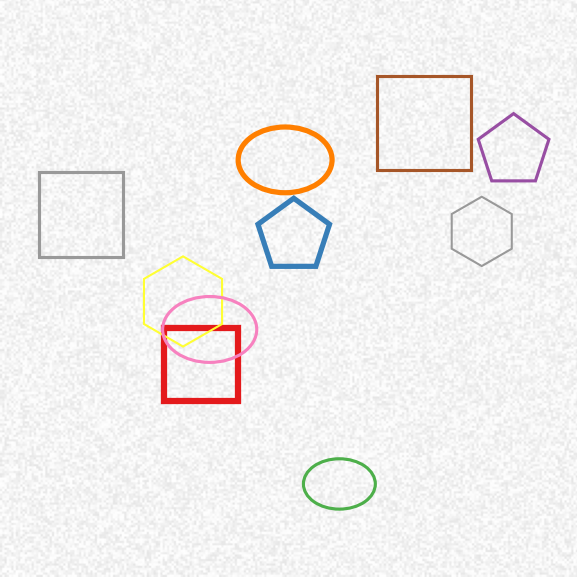[{"shape": "square", "thickness": 3, "radius": 0.32, "center": [0.348, 0.368]}, {"shape": "pentagon", "thickness": 2.5, "radius": 0.33, "center": [0.509, 0.591]}, {"shape": "oval", "thickness": 1.5, "radius": 0.31, "center": [0.588, 0.161]}, {"shape": "pentagon", "thickness": 1.5, "radius": 0.32, "center": [0.889, 0.738]}, {"shape": "oval", "thickness": 2.5, "radius": 0.41, "center": [0.494, 0.722]}, {"shape": "hexagon", "thickness": 1, "radius": 0.39, "center": [0.317, 0.477]}, {"shape": "square", "thickness": 1.5, "radius": 0.41, "center": [0.734, 0.787]}, {"shape": "oval", "thickness": 1.5, "radius": 0.41, "center": [0.363, 0.429]}, {"shape": "hexagon", "thickness": 1, "radius": 0.3, "center": [0.834, 0.598]}, {"shape": "square", "thickness": 1.5, "radius": 0.37, "center": [0.14, 0.628]}]